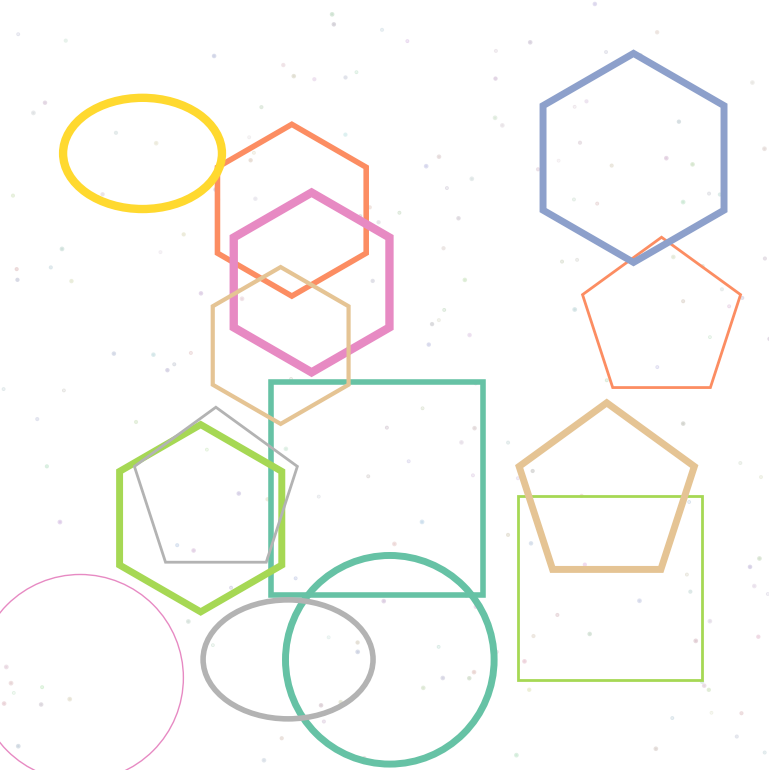[{"shape": "circle", "thickness": 2.5, "radius": 0.68, "center": [0.506, 0.143]}, {"shape": "square", "thickness": 2, "radius": 0.69, "center": [0.489, 0.365]}, {"shape": "hexagon", "thickness": 2, "radius": 0.56, "center": [0.379, 0.727]}, {"shape": "pentagon", "thickness": 1, "radius": 0.54, "center": [0.859, 0.584]}, {"shape": "hexagon", "thickness": 2.5, "radius": 0.68, "center": [0.823, 0.795]}, {"shape": "hexagon", "thickness": 3, "radius": 0.58, "center": [0.405, 0.633]}, {"shape": "circle", "thickness": 0.5, "radius": 0.67, "center": [0.104, 0.12]}, {"shape": "square", "thickness": 1, "radius": 0.6, "center": [0.793, 0.237]}, {"shape": "hexagon", "thickness": 2.5, "radius": 0.61, "center": [0.261, 0.327]}, {"shape": "oval", "thickness": 3, "radius": 0.52, "center": [0.185, 0.801]}, {"shape": "hexagon", "thickness": 1.5, "radius": 0.51, "center": [0.364, 0.551]}, {"shape": "pentagon", "thickness": 2.5, "radius": 0.6, "center": [0.788, 0.357]}, {"shape": "oval", "thickness": 2, "radius": 0.55, "center": [0.374, 0.144]}, {"shape": "pentagon", "thickness": 1, "radius": 0.56, "center": [0.28, 0.36]}]